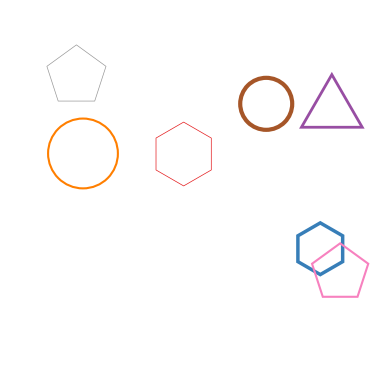[{"shape": "hexagon", "thickness": 0.5, "radius": 0.41, "center": [0.477, 0.6]}, {"shape": "hexagon", "thickness": 2.5, "radius": 0.34, "center": [0.832, 0.354]}, {"shape": "triangle", "thickness": 2, "radius": 0.46, "center": [0.862, 0.715]}, {"shape": "circle", "thickness": 1.5, "radius": 0.45, "center": [0.216, 0.601]}, {"shape": "circle", "thickness": 3, "radius": 0.34, "center": [0.691, 0.73]}, {"shape": "pentagon", "thickness": 1.5, "radius": 0.38, "center": [0.884, 0.291]}, {"shape": "pentagon", "thickness": 0.5, "radius": 0.4, "center": [0.199, 0.803]}]